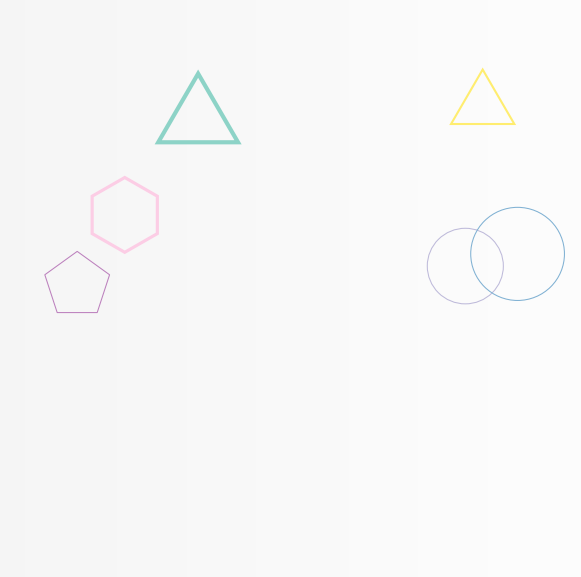[{"shape": "triangle", "thickness": 2, "radius": 0.4, "center": [0.341, 0.792]}, {"shape": "circle", "thickness": 0.5, "radius": 0.33, "center": [0.801, 0.538]}, {"shape": "circle", "thickness": 0.5, "radius": 0.4, "center": [0.89, 0.559]}, {"shape": "hexagon", "thickness": 1.5, "radius": 0.32, "center": [0.215, 0.627]}, {"shape": "pentagon", "thickness": 0.5, "radius": 0.29, "center": [0.133, 0.505]}, {"shape": "triangle", "thickness": 1, "radius": 0.31, "center": [0.83, 0.816]}]